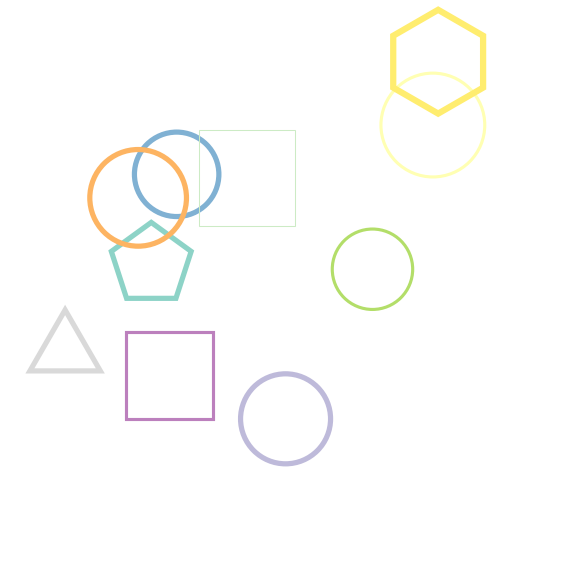[{"shape": "pentagon", "thickness": 2.5, "radius": 0.36, "center": [0.262, 0.541]}, {"shape": "circle", "thickness": 1.5, "radius": 0.45, "center": [0.75, 0.783]}, {"shape": "circle", "thickness": 2.5, "radius": 0.39, "center": [0.494, 0.274]}, {"shape": "circle", "thickness": 2.5, "radius": 0.37, "center": [0.306, 0.697]}, {"shape": "circle", "thickness": 2.5, "radius": 0.42, "center": [0.239, 0.657]}, {"shape": "circle", "thickness": 1.5, "radius": 0.35, "center": [0.645, 0.533]}, {"shape": "triangle", "thickness": 2.5, "radius": 0.35, "center": [0.113, 0.392]}, {"shape": "square", "thickness": 1.5, "radius": 0.37, "center": [0.293, 0.349]}, {"shape": "square", "thickness": 0.5, "radius": 0.41, "center": [0.428, 0.691]}, {"shape": "hexagon", "thickness": 3, "radius": 0.45, "center": [0.759, 0.892]}]